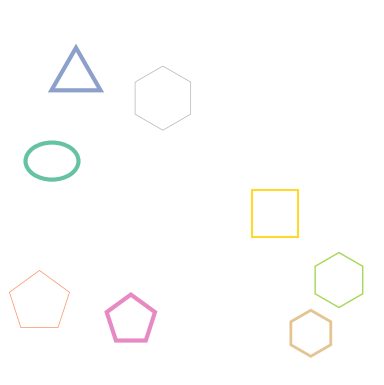[{"shape": "oval", "thickness": 3, "radius": 0.34, "center": [0.135, 0.582]}, {"shape": "pentagon", "thickness": 0.5, "radius": 0.41, "center": [0.102, 0.215]}, {"shape": "triangle", "thickness": 3, "radius": 0.37, "center": [0.197, 0.802]}, {"shape": "pentagon", "thickness": 3, "radius": 0.33, "center": [0.34, 0.169]}, {"shape": "hexagon", "thickness": 1, "radius": 0.36, "center": [0.88, 0.273]}, {"shape": "square", "thickness": 1.5, "radius": 0.3, "center": [0.714, 0.445]}, {"shape": "hexagon", "thickness": 2, "radius": 0.3, "center": [0.807, 0.134]}, {"shape": "hexagon", "thickness": 0.5, "radius": 0.42, "center": [0.423, 0.745]}]